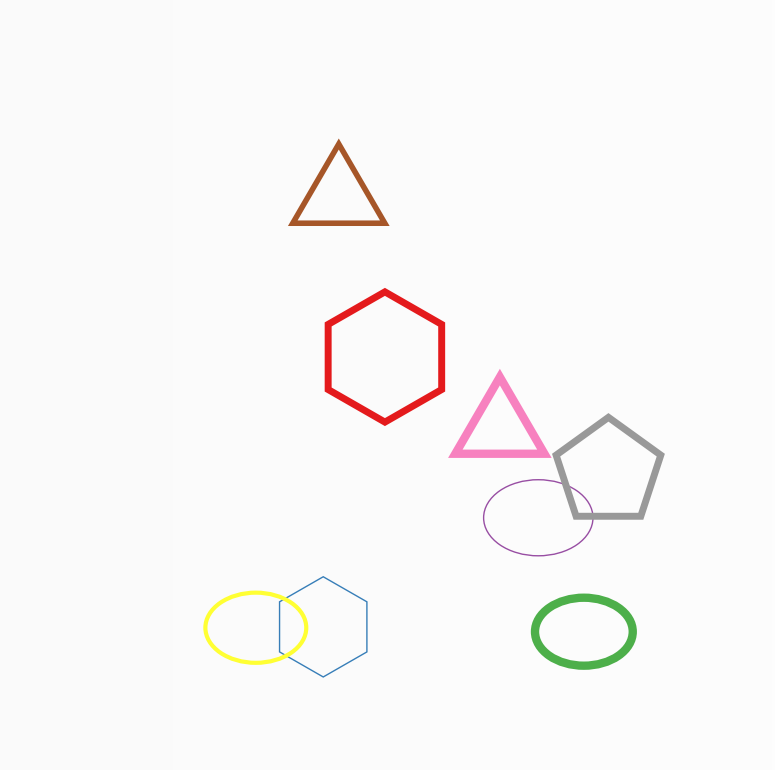[{"shape": "hexagon", "thickness": 2.5, "radius": 0.42, "center": [0.497, 0.536]}, {"shape": "hexagon", "thickness": 0.5, "radius": 0.33, "center": [0.417, 0.186]}, {"shape": "oval", "thickness": 3, "radius": 0.32, "center": [0.753, 0.18]}, {"shape": "oval", "thickness": 0.5, "radius": 0.35, "center": [0.695, 0.328]}, {"shape": "oval", "thickness": 1.5, "radius": 0.33, "center": [0.33, 0.185]}, {"shape": "triangle", "thickness": 2, "radius": 0.34, "center": [0.437, 0.744]}, {"shape": "triangle", "thickness": 3, "radius": 0.33, "center": [0.645, 0.444]}, {"shape": "pentagon", "thickness": 2.5, "radius": 0.36, "center": [0.785, 0.387]}]